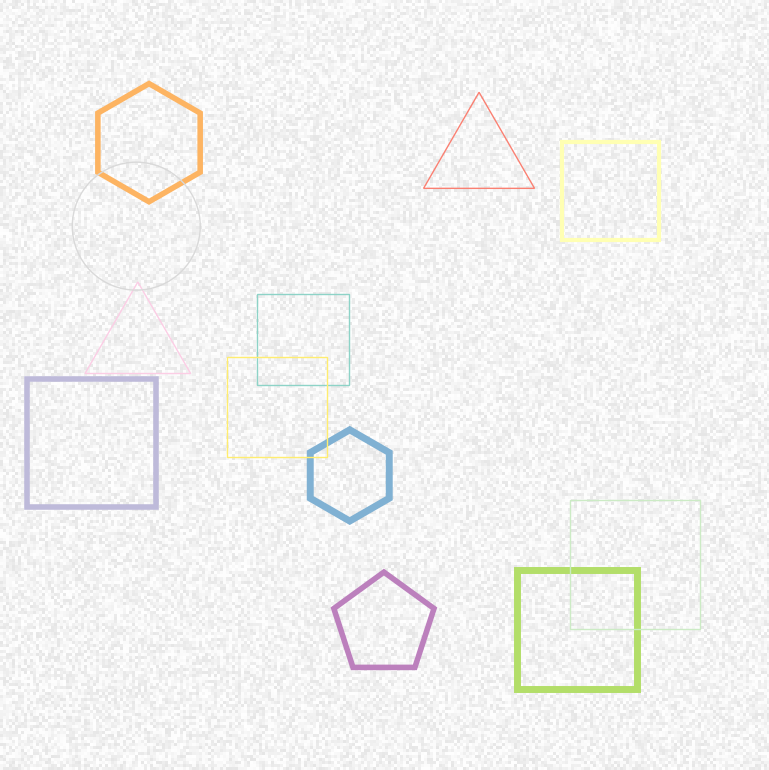[{"shape": "square", "thickness": 0.5, "radius": 0.3, "center": [0.393, 0.56]}, {"shape": "square", "thickness": 1.5, "radius": 0.32, "center": [0.793, 0.752]}, {"shape": "square", "thickness": 2, "radius": 0.42, "center": [0.118, 0.425]}, {"shape": "triangle", "thickness": 0.5, "radius": 0.42, "center": [0.622, 0.797]}, {"shape": "hexagon", "thickness": 2.5, "radius": 0.3, "center": [0.454, 0.383]}, {"shape": "hexagon", "thickness": 2, "radius": 0.38, "center": [0.194, 0.815]}, {"shape": "square", "thickness": 2.5, "radius": 0.39, "center": [0.749, 0.182]}, {"shape": "triangle", "thickness": 0.5, "radius": 0.4, "center": [0.179, 0.555]}, {"shape": "circle", "thickness": 0.5, "radius": 0.42, "center": [0.177, 0.706]}, {"shape": "pentagon", "thickness": 2, "radius": 0.34, "center": [0.499, 0.189]}, {"shape": "square", "thickness": 0.5, "radius": 0.42, "center": [0.825, 0.267]}, {"shape": "square", "thickness": 0.5, "radius": 0.32, "center": [0.36, 0.472]}]